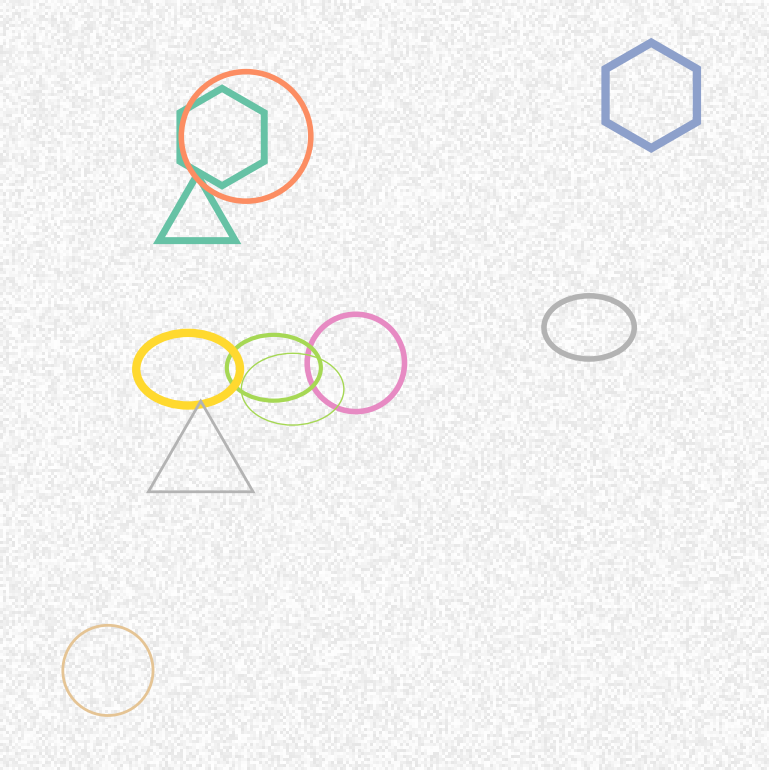[{"shape": "triangle", "thickness": 2.5, "radius": 0.29, "center": [0.256, 0.716]}, {"shape": "hexagon", "thickness": 2.5, "radius": 0.32, "center": [0.288, 0.822]}, {"shape": "circle", "thickness": 2, "radius": 0.42, "center": [0.32, 0.823]}, {"shape": "hexagon", "thickness": 3, "radius": 0.34, "center": [0.846, 0.876]}, {"shape": "circle", "thickness": 2, "radius": 0.32, "center": [0.462, 0.529]}, {"shape": "oval", "thickness": 1.5, "radius": 0.31, "center": [0.356, 0.522]}, {"shape": "oval", "thickness": 0.5, "radius": 0.33, "center": [0.38, 0.495]}, {"shape": "oval", "thickness": 3, "radius": 0.34, "center": [0.244, 0.521]}, {"shape": "circle", "thickness": 1, "radius": 0.29, "center": [0.14, 0.129]}, {"shape": "triangle", "thickness": 1, "radius": 0.39, "center": [0.261, 0.401]}, {"shape": "oval", "thickness": 2, "radius": 0.29, "center": [0.765, 0.575]}]